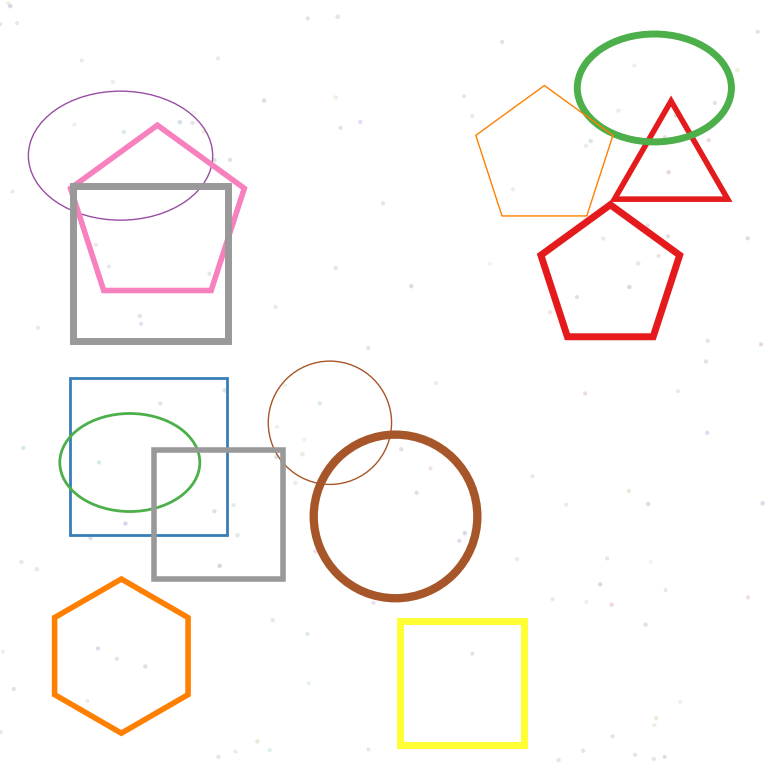[{"shape": "triangle", "thickness": 2, "radius": 0.42, "center": [0.872, 0.784]}, {"shape": "pentagon", "thickness": 2.5, "radius": 0.47, "center": [0.793, 0.639]}, {"shape": "square", "thickness": 1, "radius": 0.51, "center": [0.193, 0.407]}, {"shape": "oval", "thickness": 2.5, "radius": 0.5, "center": [0.85, 0.886]}, {"shape": "oval", "thickness": 1, "radius": 0.45, "center": [0.169, 0.399]}, {"shape": "oval", "thickness": 0.5, "radius": 0.6, "center": [0.157, 0.798]}, {"shape": "pentagon", "thickness": 0.5, "radius": 0.47, "center": [0.707, 0.795]}, {"shape": "hexagon", "thickness": 2, "radius": 0.5, "center": [0.158, 0.148]}, {"shape": "square", "thickness": 2.5, "radius": 0.4, "center": [0.6, 0.113]}, {"shape": "circle", "thickness": 0.5, "radius": 0.4, "center": [0.428, 0.451]}, {"shape": "circle", "thickness": 3, "radius": 0.53, "center": [0.514, 0.329]}, {"shape": "pentagon", "thickness": 2, "radius": 0.59, "center": [0.204, 0.719]}, {"shape": "square", "thickness": 2, "radius": 0.42, "center": [0.284, 0.332]}, {"shape": "square", "thickness": 2.5, "radius": 0.5, "center": [0.195, 0.658]}]